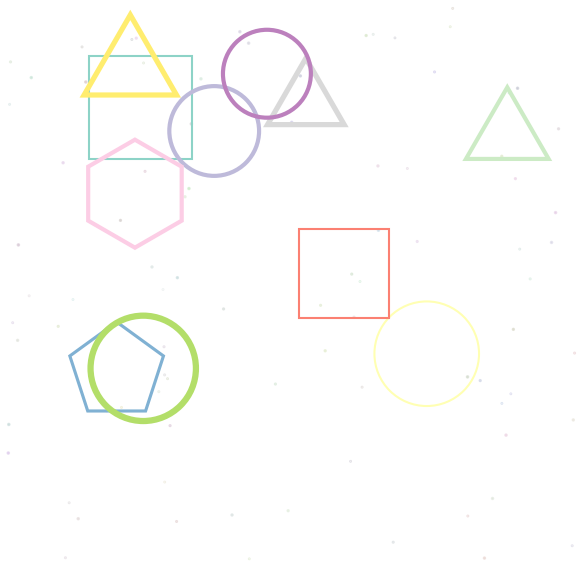[{"shape": "square", "thickness": 1, "radius": 0.45, "center": [0.244, 0.813]}, {"shape": "circle", "thickness": 1, "radius": 0.45, "center": [0.739, 0.387]}, {"shape": "circle", "thickness": 2, "radius": 0.39, "center": [0.371, 0.772]}, {"shape": "square", "thickness": 1, "radius": 0.39, "center": [0.596, 0.526]}, {"shape": "pentagon", "thickness": 1.5, "radius": 0.43, "center": [0.202, 0.356]}, {"shape": "circle", "thickness": 3, "radius": 0.46, "center": [0.248, 0.361]}, {"shape": "hexagon", "thickness": 2, "radius": 0.47, "center": [0.234, 0.664]}, {"shape": "triangle", "thickness": 2.5, "radius": 0.38, "center": [0.53, 0.822]}, {"shape": "circle", "thickness": 2, "radius": 0.38, "center": [0.462, 0.871]}, {"shape": "triangle", "thickness": 2, "radius": 0.41, "center": [0.878, 0.765]}, {"shape": "triangle", "thickness": 2.5, "radius": 0.46, "center": [0.226, 0.881]}]